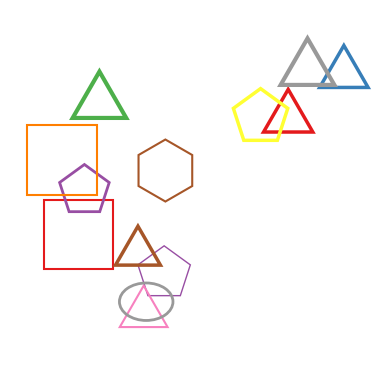[{"shape": "triangle", "thickness": 2.5, "radius": 0.37, "center": [0.749, 0.694]}, {"shape": "square", "thickness": 1.5, "radius": 0.45, "center": [0.204, 0.391]}, {"shape": "triangle", "thickness": 2.5, "radius": 0.36, "center": [0.893, 0.809]}, {"shape": "triangle", "thickness": 3, "radius": 0.4, "center": [0.258, 0.734]}, {"shape": "pentagon", "thickness": 2, "radius": 0.34, "center": [0.219, 0.505]}, {"shape": "pentagon", "thickness": 1, "radius": 0.36, "center": [0.426, 0.29]}, {"shape": "square", "thickness": 1.5, "radius": 0.45, "center": [0.161, 0.584]}, {"shape": "pentagon", "thickness": 2.5, "radius": 0.37, "center": [0.677, 0.696]}, {"shape": "hexagon", "thickness": 1.5, "radius": 0.4, "center": [0.43, 0.557]}, {"shape": "triangle", "thickness": 2.5, "radius": 0.34, "center": [0.358, 0.345]}, {"shape": "triangle", "thickness": 1.5, "radius": 0.36, "center": [0.373, 0.186]}, {"shape": "oval", "thickness": 2, "radius": 0.35, "center": [0.38, 0.216]}, {"shape": "triangle", "thickness": 3, "radius": 0.4, "center": [0.799, 0.82]}]